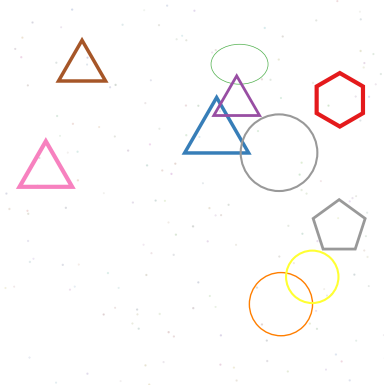[{"shape": "hexagon", "thickness": 3, "radius": 0.35, "center": [0.883, 0.741]}, {"shape": "triangle", "thickness": 2.5, "radius": 0.48, "center": [0.563, 0.651]}, {"shape": "oval", "thickness": 0.5, "radius": 0.37, "center": [0.622, 0.833]}, {"shape": "triangle", "thickness": 2, "radius": 0.34, "center": [0.615, 0.734]}, {"shape": "circle", "thickness": 1, "radius": 0.41, "center": [0.73, 0.21]}, {"shape": "circle", "thickness": 1.5, "radius": 0.34, "center": [0.811, 0.281]}, {"shape": "triangle", "thickness": 2.5, "radius": 0.35, "center": [0.213, 0.825]}, {"shape": "triangle", "thickness": 3, "radius": 0.39, "center": [0.119, 0.554]}, {"shape": "pentagon", "thickness": 2, "radius": 0.35, "center": [0.881, 0.411]}, {"shape": "circle", "thickness": 1.5, "radius": 0.5, "center": [0.725, 0.603]}]